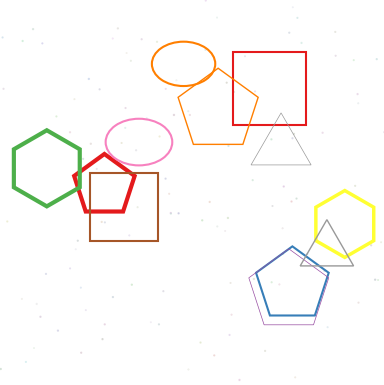[{"shape": "square", "thickness": 1.5, "radius": 0.47, "center": [0.7, 0.771]}, {"shape": "pentagon", "thickness": 3, "radius": 0.41, "center": [0.271, 0.517]}, {"shape": "pentagon", "thickness": 1.5, "radius": 0.5, "center": [0.759, 0.261]}, {"shape": "hexagon", "thickness": 3, "radius": 0.49, "center": [0.122, 0.563]}, {"shape": "pentagon", "thickness": 0.5, "radius": 0.55, "center": [0.75, 0.245]}, {"shape": "oval", "thickness": 1.5, "radius": 0.41, "center": [0.477, 0.834]}, {"shape": "pentagon", "thickness": 1, "radius": 0.55, "center": [0.567, 0.713]}, {"shape": "hexagon", "thickness": 2.5, "radius": 0.43, "center": [0.896, 0.418]}, {"shape": "square", "thickness": 1.5, "radius": 0.44, "center": [0.322, 0.462]}, {"shape": "oval", "thickness": 1.5, "radius": 0.43, "center": [0.361, 0.631]}, {"shape": "triangle", "thickness": 1, "radius": 0.4, "center": [0.849, 0.349]}, {"shape": "triangle", "thickness": 0.5, "radius": 0.45, "center": [0.73, 0.617]}]